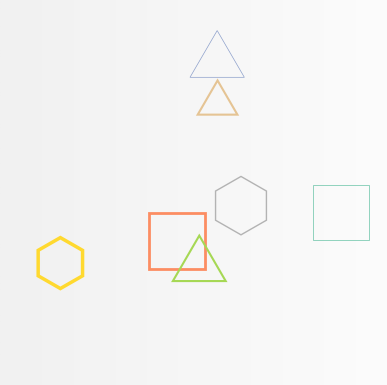[{"shape": "square", "thickness": 0.5, "radius": 0.36, "center": [0.88, 0.448]}, {"shape": "square", "thickness": 2, "radius": 0.36, "center": [0.456, 0.375]}, {"shape": "triangle", "thickness": 0.5, "radius": 0.4, "center": [0.56, 0.84]}, {"shape": "triangle", "thickness": 1.5, "radius": 0.39, "center": [0.514, 0.309]}, {"shape": "hexagon", "thickness": 2.5, "radius": 0.33, "center": [0.156, 0.317]}, {"shape": "triangle", "thickness": 1.5, "radius": 0.3, "center": [0.561, 0.732]}, {"shape": "hexagon", "thickness": 1, "radius": 0.38, "center": [0.622, 0.466]}]